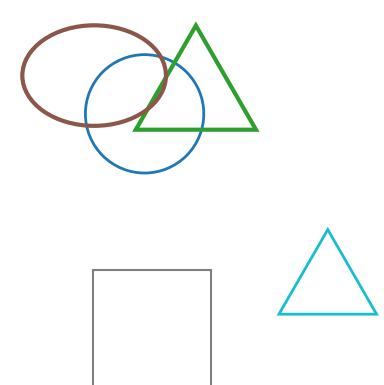[{"shape": "circle", "thickness": 2, "radius": 0.77, "center": [0.376, 0.704]}, {"shape": "triangle", "thickness": 3, "radius": 0.9, "center": [0.509, 0.753]}, {"shape": "oval", "thickness": 3, "radius": 0.93, "center": [0.245, 0.804]}, {"shape": "square", "thickness": 1.5, "radius": 0.77, "center": [0.395, 0.144]}, {"shape": "triangle", "thickness": 2, "radius": 0.73, "center": [0.851, 0.257]}]